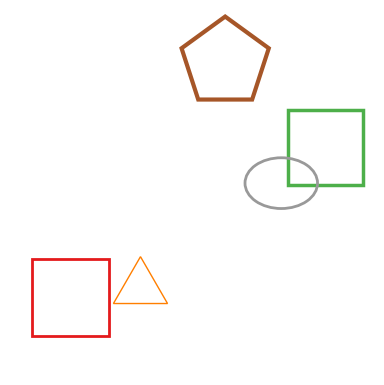[{"shape": "square", "thickness": 2, "radius": 0.5, "center": [0.183, 0.228]}, {"shape": "square", "thickness": 2.5, "radius": 0.49, "center": [0.845, 0.618]}, {"shape": "triangle", "thickness": 1, "radius": 0.41, "center": [0.365, 0.252]}, {"shape": "pentagon", "thickness": 3, "radius": 0.6, "center": [0.585, 0.838]}, {"shape": "oval", "thickness": 2, "radius": 0.47, "center": [0.731, 0.524]}]